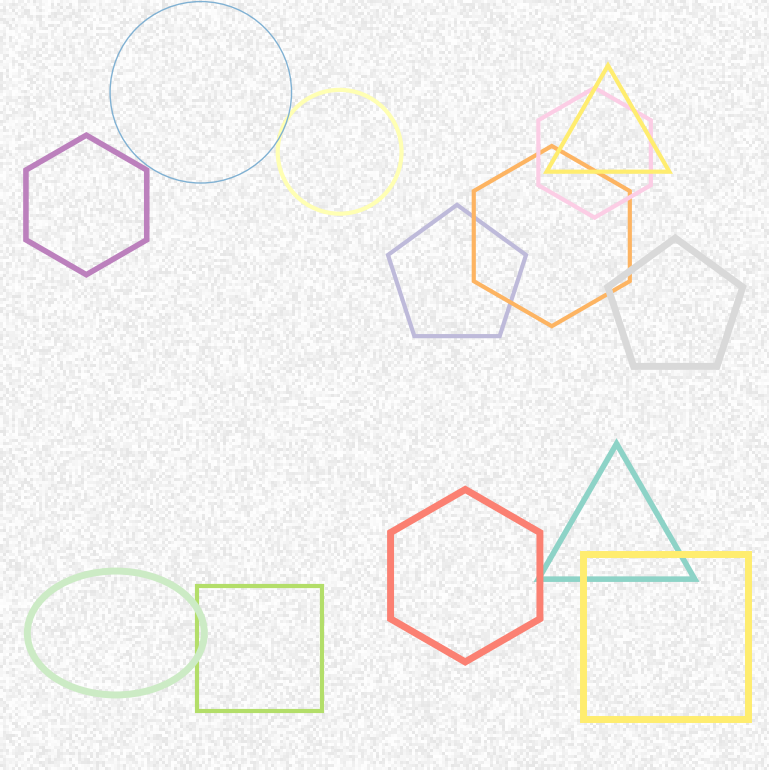[{"shape": "triangle", "thickness": 2, "radius": 0.59, "center": [0.801, 0.307]}, {"shape": "circle", "thickness": 1.5, "radius": 0.4, "center": [0.441, 0.803]}, {"shape": "pentagon", "thickness": 1.5, "radius": 0.47, "center": [0.594, 0.64]}, {"shape": "hexagon", "thickness": 2.5, "radius": 0.56, "center": [0.604, 0.252]}, {"shape": "circle", "thickness": 0.5, "radius": 0.59, "center": [0.261, 0.88]}, {"shape": "hexagon", "thickness": 1.5, "radius": 0.59, "center": [0.717, 0.693]}, {"shape": "square", "thickness": 1.5, "radius": 0.41, "center": [0.337, 0.157]}, {"shape": "hexagon", "thickness": 1.5, "radius": 0.42, "center": [0.772, 0.802]}, {"shape": "pentagon", "thickness": 2.5, "radius": 0.46, "center": [0.877, 0.599]}, {"shape": "hexagon", "thickness": 2, "radius": 0.45, "center": [0.112, 0.734]}, {"shape": "oval", "thickness": 2.5, "radius": 0.57, "center": [0.15, 0.178]}, {"shape": "square", "thickness": 2.5, "radius": 0.53, "center": [0.864, 0.174]}, {"shape": "triangle", "thickness": 1.5, "radius": 0.46, "center": [0.79, 0.823]}]